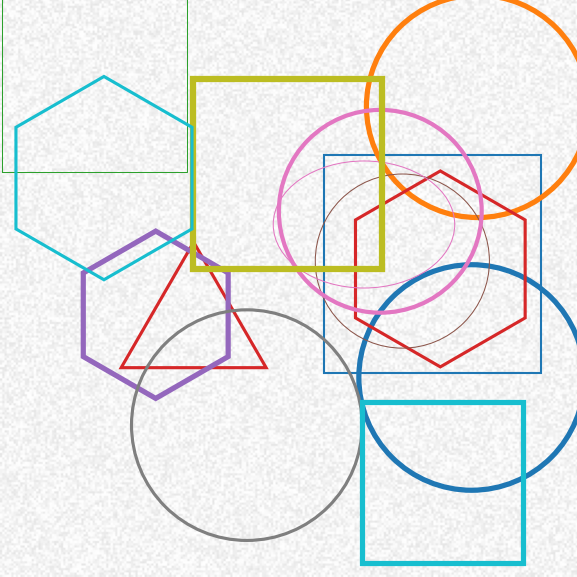[{"shape": "circle", "thickness": 2.5, "radius": 0.98, "center": [0.817, 0.345]}, {"shape": "square", "thickness": 1, "radius": 0.94, "center": [0.749, 0.542]}, {"shape": "circle", "thickness": 2.5, "radius": 0.96, "center": [0.827, 0.815]}, {"shape": "square", "thickness": 0.5, "radius": 0.8, "center": [0.164, 0.861]}, {"shape": "triangle", "thickness": 1.5, "radius": 0.72, "center": [0.335, 0.435]}, {"shape": "hexagon", "thickness": 1.5, "radius": 0.85, "center": [0.762, 0.533]}, {"shape": "hexagon", "thickness": 2.5, "radius": 0.72, "center": [0.27, 0.454]}, {"shape": "circle", "thickness": 0.5, "radius": 0.75, "center": [0.697, 0.547]}, {"shape": "oval", "thickness": 0.5, "radius": 0.79, "center": [0.63, 0.61]}, {"shape": "circle", "thickness": 2, "radius": 0.88, "center": [0.658, 0.633]}, {"shape": "circle", "thickness": 1.5, "radius": 1.0, "center": [0.427, 0.263]}, {"shape": "square", "thickness": 3, "radius": 0.82, "center": [0.498, 0.698]}, {"shape": "hexagon", "thickness": 1.5, "radius": 0.88, "center": [0.18, 0.691]}, {"shape": "square", "thickness": 2.5, "radius": 0.7, "center": [0.766, 0.163]}]